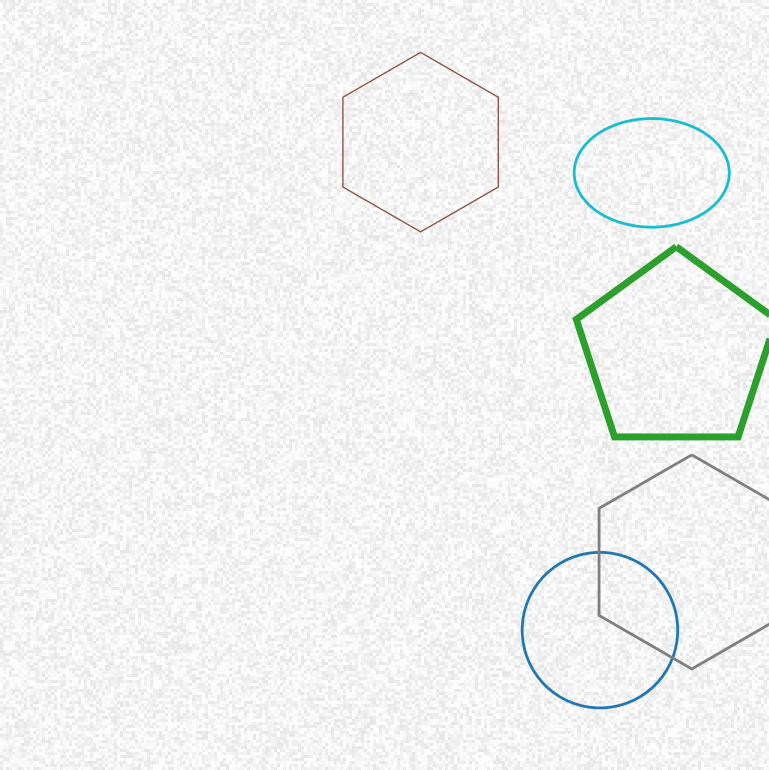[{"shape": "circle", "thickness": 1, "radius": 0.5, "center": [0.779, 0.182]}, {"shape": "pentagon", "thickness": 2.5, "radius": 0.68, "center": [0.878, 0.543]}, {"shape": "hexagon", "thickness": 0.5, "radius": 0.58, "center": [0.546, 0.815]}, {"shape": "hexagon", "thickness": 1, "radius": 0.7, "center": [0.898, 0.27]}, {"shape": "oval", "thickness": 1, "radius": 0.5, "center": [0.846, 0.776]}]